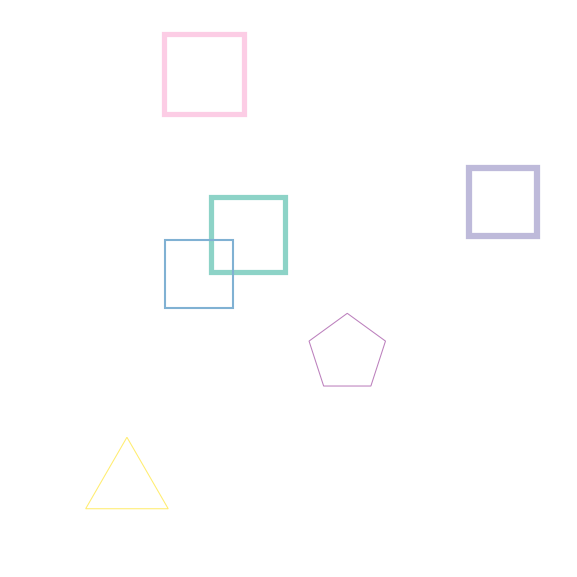[{"shape": "square", "thickness": 2.5, "radius": 0.32, "center": [0.429, 0.593]}, {"shape": "square", "thickness": 3, "radius": 0.3, "center": [0.871, 0.649]}, {"shape": "square", "thickness": 1, "radius": 0.29, "center": [0.345, 0.524]}, {"shape": "square", "thickness": 2.5, "radius": 0.35, "center": [0.353, 0.871]}, {"shape": "pentagon", "thickness": 0.5, "radius": 0.35, "center": [0.601, 0.387]}, {"shape": "triangle", "thickness": 0.5, "radius": 0.41, "center": [0.22, 0.159]}]